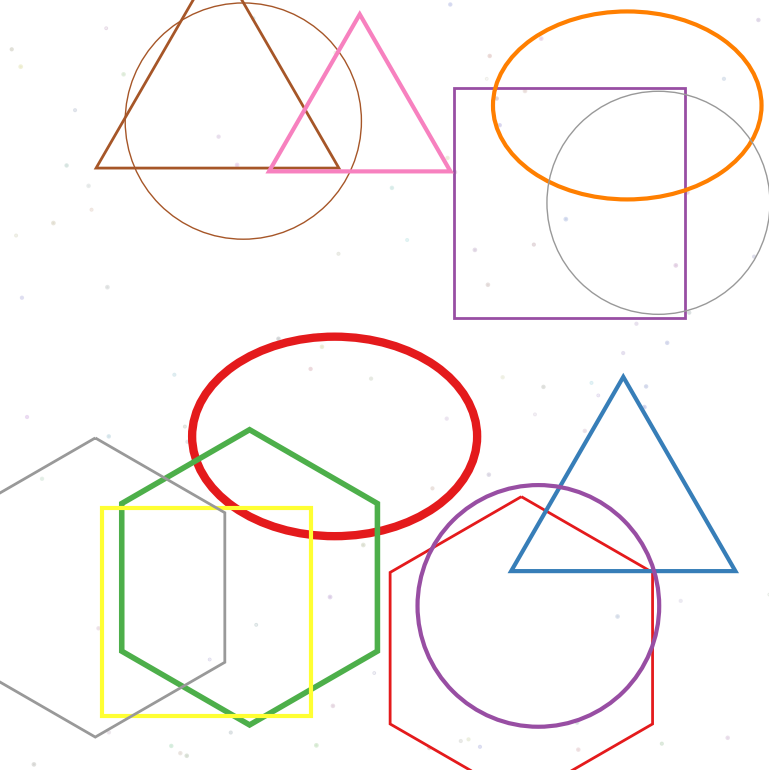[{"shape": "hexagon", "thickness": 1, "radius": 0.98, "center": [0.677, 0.158]}, {"shape": "oval", "thickness": 3, "radius": 0.93, "center": [0.435, 0.433]}, {"shape": "triangle", "thickness": 1.5, "radius": 0.84, "center": [0.809, 0.342]}, {"shape": "hexagon", "thickness": 2, "radius": 0.96, "center": [0.324, 0.25]}, {"shape": "square", "thickness": 1, "radius": 0.75, "center": [0.739, 0.737]}, {"shape": "circle", "thickness": 1.5, "radius": 0.78, "center": [0.699, 0.213]}, {"shape": "oval", "thickness": 1.5, "radius": 0.87, "center": [0.815, 0.863]}, {"shape": "square", "thickness": 1.5, "radius": 0.68, "center": [0.268, 0.205]}, {"shape": "circle", "thickness": 0.5, "radius": 0.77, "center": [0.316, 0.843]}, {"shape": "triangle", "thickness": 1, "radius": 0.91, "center": [0.282, 0.873]}, {"shape": "triangle", "thickness": 1.5, "radius": 0.68, "center": [0.467, 0.845]}, {"shape": "circle", "thickness": 0.5, "radius": 0.72, "center": [0.855, 0.737]}, {"shape": "hexagon", "thickness": 1, "radius": 0.97, "center": [0.124, 0.237]}]